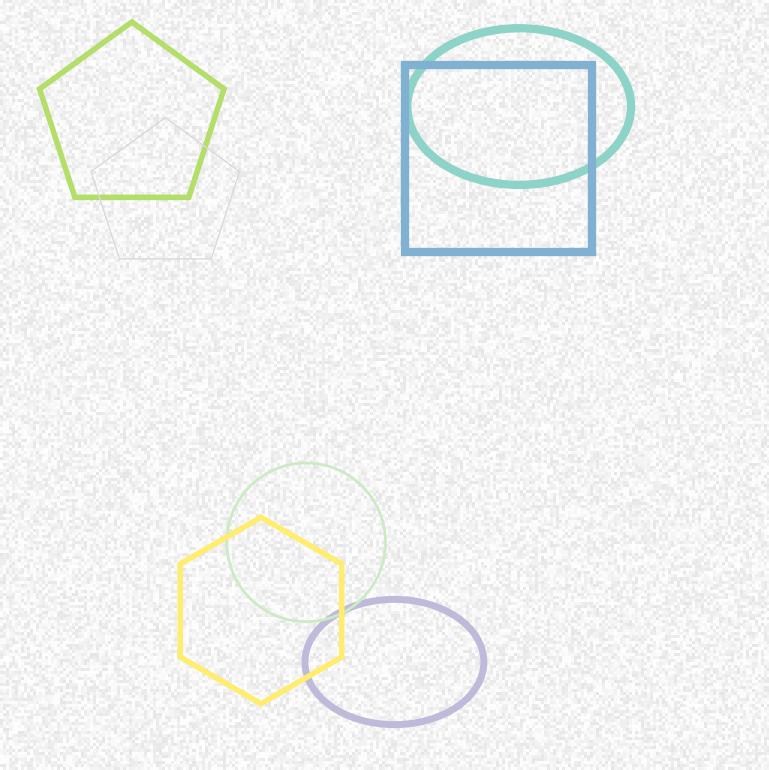[{"shape": "oval", "thickness": 3, "radius": 0.73, "center": [0.674, 0.862]}, {"shape": "oval", "thickness": 2.5, "radius": 0.58, "center": [0.512, 0.14]}, {"shape": "square", "thickness": 3, "radius": 0.61, "center": [0.648, 0.794]}, {"shape": "pentagon", "thickness": 2, "radius": 0.63, "center": [0.171, 0.846]}, {"shape": "pentagon", "thickness": 0.5, "radius": 0.51, "center": [0.215, 0.746]}, {"shape": "circle", "thickness": 1, "radius": 0.52, "center": [0.398, 0.296]}, {"shape": "hexagon", "thickness": 2, "radius": 0.61, "center": [0.339, 0.207]}]